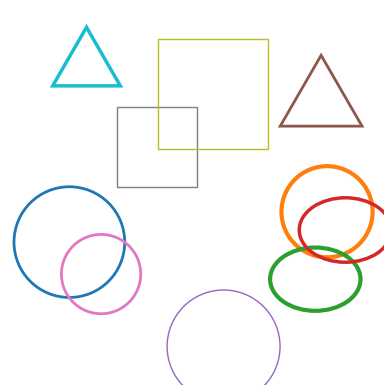[{"shape": "circle", "thickness": 2, "radius": 0.72, "center": [0.18, 0.371]}, {"shape": "circle", "thickness": 3, "radius": 0.59, "center": [0.849, 0.45]}, {"shape": "oval", "thickness": 3, "radius": 0.59, "center": [0.819, 0.275]}, {"shape": "oval", "thickness": 2.5, "radius": 0.6, "center": [0.897, 0.403]}, {"shape": "circle", "thickness": 1, "radius": 0.73, "center": [0.581, 0.1]}, {"shape": "triangle", "thickness": 2, "radius": 0.61, "center": [0.834, 0.734]}, {"shape": "circle", "thickness": 2, "radius": 0.51, "center": [0.262, 0.288]}, {"shape": "square", "thickness": 1, "radius": 0.52, "center": [0.407, 0.619]}, {"shape": "square", "thickness": 1, "radius": 0.71, "center": [0.553, 0.756]}, {"shape": "triangle", "thickness": 2.5, "radius": 0.51, "center": [0.225, 0.828]}]